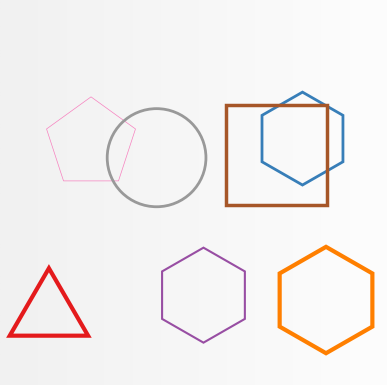[{"shape": "triangle", "thickness": 3, "radius": 0.58, "center": [0.126, 0.186]}, {"shape": "hexagon", "thickness": 2, "radius": 0.6, "center": [0.781, 0.64]}, {"shape": "hexagon", "thickness": 1.5, "radius": 0.62, "center": [0.525, 0.233]}, {"shape": "hexagon", "thickness": 3, "radius": 0.69, "center": [0.841, 0.221]}, {"shape": "square", "thickness": 2.5, "radius": 0.65, "center": [0.713, 0.597]}, {"shape": "pentagon", "thickness": 0.5, "radius": 0.6, "center": [0.235, 0.628]}, {"shape": "circle", "thickness": 2, "radius": 0.64, "center": [0.404, 0.59]}]